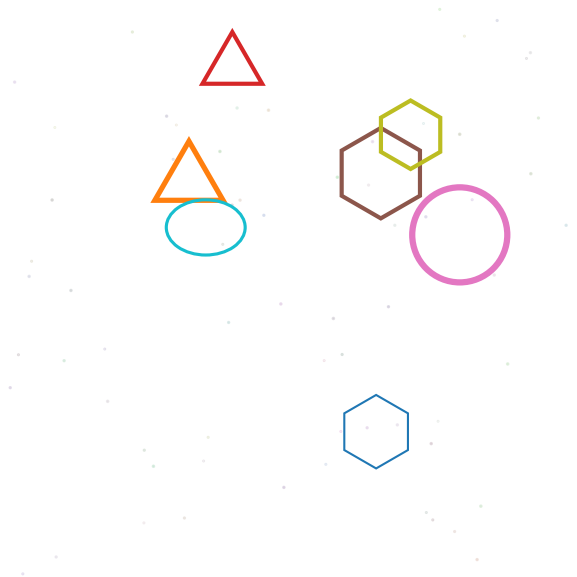[{"shape": "hexagon", "thickness": 1, "radius": 0.32, "center": [0.651, 0.252]}, {"shape": "triangle", "thickness": 2.5, "radius": 0.34, "center": [0.327, 0.686]}, {"shape": "triangle", "thickness": 2, "radius": 0.3, "center": [0.402, 0.884]}, {"shape": "hexagon", "thickness": 2, "radius": 0.39, "center": [0.659, 0.699]}, {"shape": "circle", "thickness": 3, "radius": 0.41, "center": [0.796, 0.592]}, {"shape": "hexagon", "thickness": 2, "radius": 0.3, "center": [0.711, 0.766]}, {"shape": "oval", "thickness": 1.5, "radius": 0.34, "center": [0.356, 0.605]}]